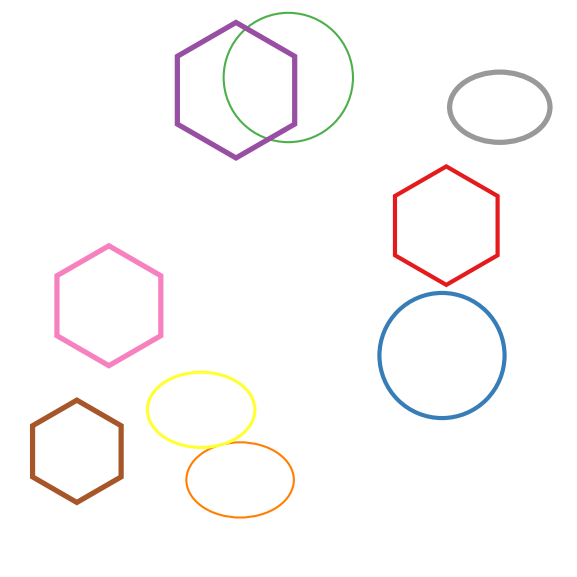[{"shape": "hexagon", "thickness": 2, "radius": 0.51, "center": [0.773, 0.608]}, {"shape": "circle", "thickness": 2, "radius": 0.54, "center": [0.765, 0.384]}, {"shape": "circle", "thickness": 1, "radius": 0.56, "center": [0.499, 0.865]}, {"shape": "hexagon", "thickness": 2.5, "radius": 0.59, "center": [0.409, 0.843]}, {"shape": "oval", "thickness": 1, "radius": 0.47, "center": [0.416, 0.168]}, {"shape": "oval", "thickness": 1.5, "radius": 0.47, "center": [0.348, 0.289]}, {"shape": "hexagon", "thickness": 2.5, "radius": 0.44, "center": [0.133, 0.218]}, {"shape": "hexagon", "thickness": 2.5, "radius": 0.52, "center": [0.189, 0.47]}, {"shape": "oval", "thickness": 2.5, "radius": 0.43, "center": [0.865, 0.813]}]